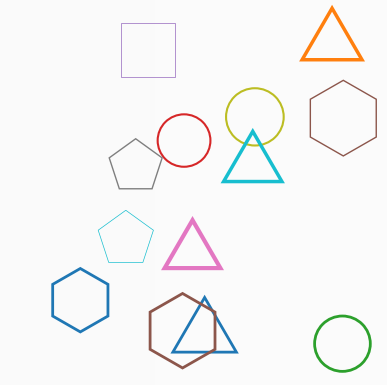[{"shape": "triangle", "thickness": 2, "radius": 0.47, "center": [0.528, 0.133]}, {"shape": "hexagon", "thickness": 2, "radius": 0.41, "center": [0.207, 0.22]}, {"shape": "triangle", "thickness": 2.5, "radius": 0.45, "center": [0.857, 0.889]}, {"shape": "circle", "thickness": 2, "radius": 0.36, "center": [0.884, 0.107]}, {"shape": "circle", "thickness": 1.5, "radius": 0.34, "center": [0.475, 0.635]}, {"shape": "square", "thickness": 0.5, "radius": 0.35, "center": [0.382, 0.87]}, {"shape": "hexagon", "thickness": 1, "radius": 0.49, "center": [0.886, 0.693]}, {"shape": "hexagon", "thickness": 2, "radius": 0.48, "center": [0.471, 0.141]}, {"shape": "triangle", "thickness": 3, "radius": 0.42, "center": [0.497, 0.345]}, {"shape": "pentagon", "thickness": 1, "radius": 0.36, "center": [0.35, 0.568]}, {"shape": "circle", "thickness": 1.5, "radius": 0.37, "center": [0.658, 0.696]}, {"shape": "pentagon", "thickness": 0.5, "radius": 0.37, "center": [0.325, 0.379]}, {"shape": "triangle", "thickness": 2.5, "radius": 0.43, "center": [0.652, 0.572]}]